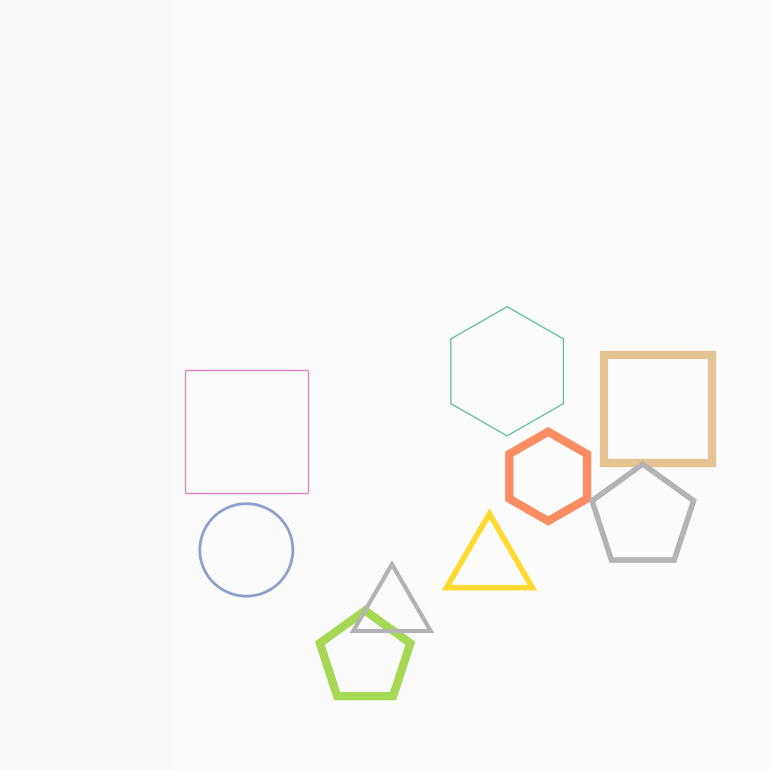[{"shape": "hexagon", "thickness": 0.5, "radius": 0.42, "center": [0.654, 0.518]}, {"shape": "hexagon", "thickness": 3, "radius": 0.29, "center": [0.707, 0.381]}, {"shape": "circle", "thickness": 1, "radius": 0.3, "center": [0.318, 0.286]}, {"shape": "square", "thickness": 0.5, "radius": 0.4, "center": [0.318, 0.44]}, {"shape": "pentagon", "thickness": 3, "radius": 0.31, "center": [0.471, 0.146]}, {"shape": "triangle", "thickness": 2, "radius": 0.32, "center": [0.631, 0.269]}, {"shape": "square", "thickness": 3, "radius": 0.35, "center": [0.849, 0.468]}, {"shape": "triangle", "thickness": 1.5, "radius": 0.29, "center": [0.506, 0.209]}, {"shape": "pentagon", "thickness": 2, "radius": 0.34, "center": [0.829, 0.328]}]